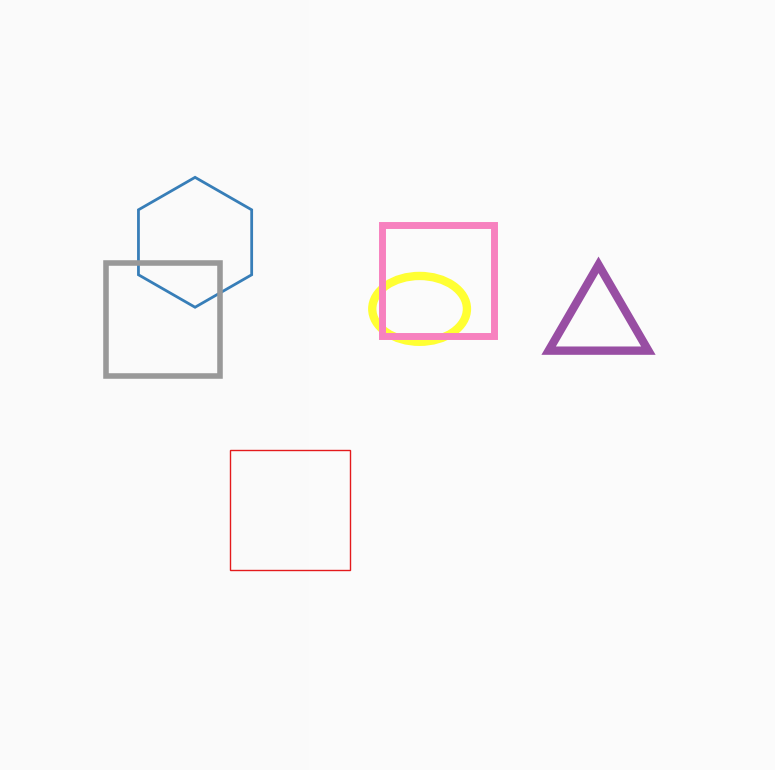[{"shape": "square", "thickness": 0.5, "radius": 0.39, "center": [0.374, 0.338]}, {"shape": "hexagon", "thickness": 1, "radius": 0.42, "center": [0.252, 0.685]}, {"shape": "triangle", "thickness": 3, "radius": 0.37, "center": [0.772, 0.582]}, {"shape": "oval", "thickness": 3, "radius": 0.31, "center": [0.541, 0.599]}, {"shape": "square", "thickness": 2.5, "radius": 0.36, "center": [0.565, 0.636]}, {"shape": "square", "thickness": 2, "radius": 0.37, "center": [0.211, 0.585]}]